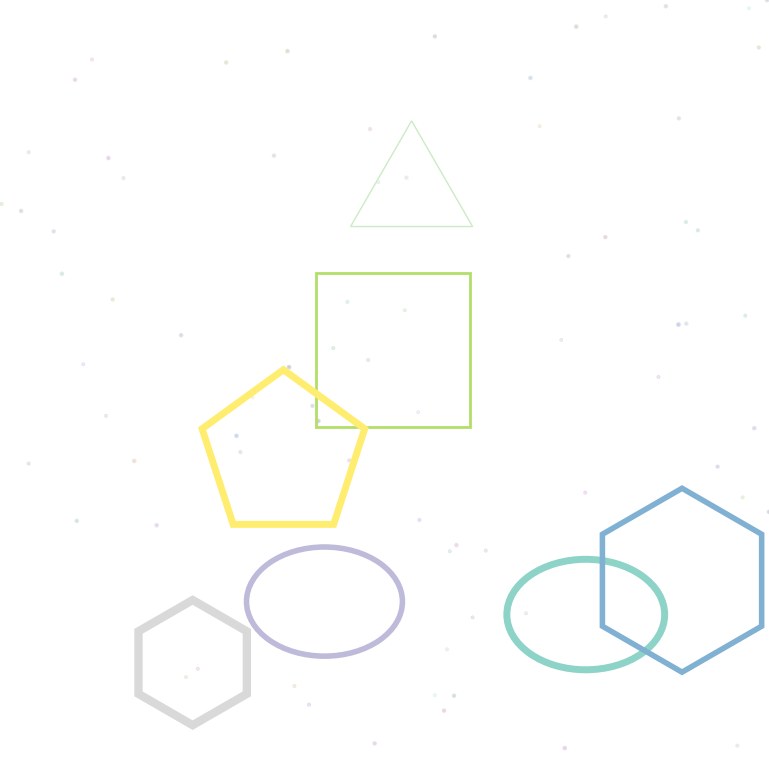[{"shape": "oval", "thickness": 2.5, "radius": 0.51, "center": [0.761, 0.202]}, {"shape": "oval", "thickness": 2, "radius": 0.51, "center": [0.421, 0.219]}, {"shape": "hexagon", "thickness": 2, "radius": 0.6, "center": [0.886, 0.246]}, {"shape": "square", "thickness": 1, "radius": 0.5, "center": [0.511, 0.545]}, {"shape": "hexagon", "thickness": 3, "radius": 0.41, "center": [0.25, 0.139]}, {"shape": "triangle", "thickness": 0.5, "radius": 0.46, "center": [0.535, 0.752]}, {"shape": "pentagon", "thickness": 2.5, "radius": 0.56, "center": [0.368, 0.409]}]